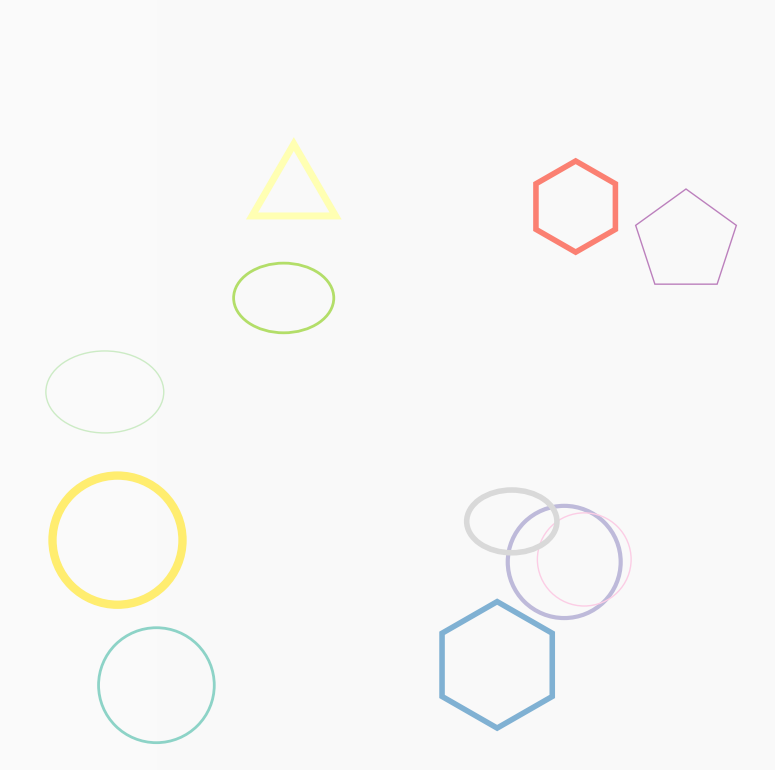[{"shape": "circle", "thickness": 1, "radius": 0.37, "center": [0.202, 0.11]}, {"shape": "triangle", "thickness": 2.5, "radius": 0.31, "center": [0.379, 0.751]}, {"shape": "circle", "thickness": 1.5, "radius": 0.36, "center": [0.728, 0.27]}, {"shape": "hexagon", "thickness": 2, "radius": 0.3, "center": [0.743, 0.732]}, {"shape": "hexagon", "thickness": 2, "radius": 0.41, "center": [0.641, 0.137]}, {"shape": "oval", "thickness": 1, "radius": 0.32, "center": [0.366, 0.613]}, {"shape": "circle", "thickness": 0.5, "radius": 0.3, "center": [0.754, 0.273]}, {"shape": "oval", "thickness": 2, "radius": 0.29, "center": [0.66, 0.323]}, {"shape": "pentagon", "thickness": 0.5, "radius": 0.34, "center": [0.885, 0.686]}, {"shape": "oval", "thickness": 0.5, "radius": 0.38, "center": [0.135, 0.491]}, {"shape": "circle", "thickness": 3, "radius": 0.42, "center": [0.152, 0.299]}]